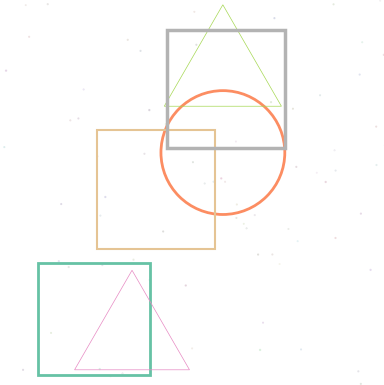[{"shape": "square", "thickness": 2, "radius": 0.73, "center": [0.244, 0.172]}, {"shape": "circle", "thickness": 2, "radius": 0.8, "center": [0.579, 0.604]}, {"shape": "triangle", "thickness": 0.5, "radius": 0.86, "center": [0.343, 0.126]}, {"shape": "triangle", "thickness": 0.5, "radius": 0.88, "center": [0.579, 0.812]}, {"shape": "square", "thickness": 1.5, "radius": 0.77, "center": [0.405, 0.508]}, {"shape": "square", "thickness": 2.5, "radius": 0.77, "center": [0.588, 0.77]}]